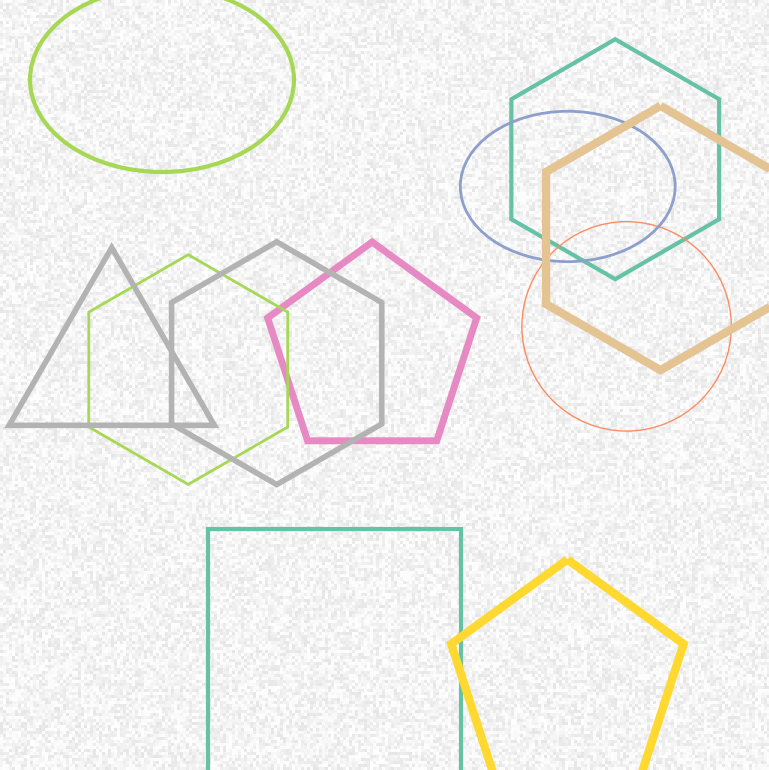[{"shape": "hexagon", "thickness": 1.5, "radius": 0.78, "center": [0.799, 0.793]}, {"shape": "square", "thickness": 1.5, "radius": 0.82, "center": [0.434, 0.148]}, {"shape": "circle", "thickness": 0.5, "radius": 0.68, "center": [0.814, 0.576]}, {"shape": "oval", "thickness": 1, "radius": 0.7, "center": [0.737, 0.758]}, {"shape": "pentagon", "thickness": 2.5, "radius": 0.71, "center": [0.483, 0.543]}, {"shape": "hexagon", "thickness": 1, "radius": 0.75, "center": [0.245, 0.52]}, {"shape": "oval", "thickness": 1.5, "radius": 0.86, "center": [0.21, 0.897]}, {"shape": "pentagon", "thickness": 3, "radius": 0.79, "center": [0.737, 0.115]}, {"shape": "hexagon", "thickness": 3, "radius": 0.86, "center": [0.858, 0.691]}, {"shape": "hexagon", "thickness": 2, "radius": 0.79, "center": [0.359, 0.528]}, {"shape": "triangle", "thickness": 2, "radius": 0.77, "center": [0.145, 0.525]}]